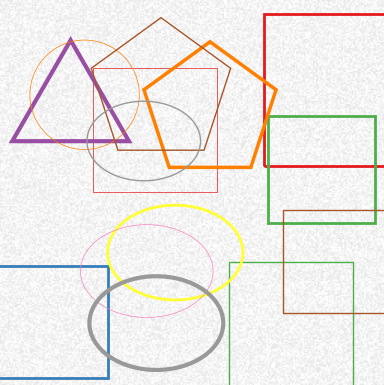[{"shape": "square", "thickness": 0.5, "radius": 0.81, "center": [0.402, 0.661]}, {"shape": "square", "thickness": 2, "radius": 0.98, "center": [0.882, 0.766]}, {"shape": "square", "thickness": 2, "radius": 0.73, "center": [0.136, 0.163]}, {"shape": "square", "thickness": 1, "radius": 0.81, "center": [0.755, 0.158]}, {"shape": "square", "thickness": 2, "radius": 0.69, "center": [0.836, 0.561]}, {"shape": "triangle", "thickness": 3, "radius": 0.87, "center": [0.183, 0.721]}, {"shape": "pentagon", "thickness": 2.5, "radius": 0.9, "center": [0.545, 0.711]}, {"shape": "circle", "thickness": 0.5, "radius": 0.71, "center": [0.22, 0.754]}, {"shape": "oval", "thickness": 2, "radius": 0.88, "center": [0.455, 0.344]}, {"shape": "square", "thickness": 1, "radius": 0.67, "center": [0.869, 0.32]}, {"shape": "pentagon", "thickness": 1, "radius": 0.95, "center": [0.418, 0.764]}, {"shape": "oval", "thickness": 0.5, "radius": 0.86, "center": [0.381, 0.296]}, {"shape": "oval", "thickness": 3, "radius": 0.87, "center": [0.406, 0.161]}, {"shape": "oval", "thickness": 1, "radius": 0.74, "center": [0.373, 0.634]}]